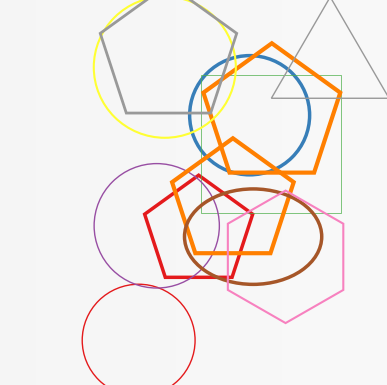[{"shape": "circle", "thickness": 1, "radius": 0.73, "center": [0.358, 0.116]}, {"shape": "pentagon", "thickness": 2.5, "radius": 0.73, "center": [0.513, 0.398]}, {"shape": "circle", "thickness": 2.5, "radius": 0.77, "center": [0.644, 0.701]}, {"shape": "square", "thickness": 0.5, "radius": 0.9, "center": [0.7, 0.627]}, {"shape": "circle", "thickness": 1, "radius": 0.81, "center": [0.404, 0.413]}, {"shape": "pentagon", "thickness": 3, "radius": 0.83, "center": [0.601, 0.476]}, {"shape": "pentagon", "thickness": 3, "radius": 0.93, "center": [0.701, 0.702]}, {"shape": "circle", "thickness": 1.5, "radius": 0.92, "center": [0.425, 0.825]}, {"shape": "oval", "thickness": 2.5, "radius": 0.89, "center": [0.653, 0.385]}, {"shape": "hexagon", "thickness": 1.5, "radius": 0.86, "center": [0.737, 0.333]}, {"shape": "pentagon", "thickness": 2, "radius": 0.93, "center": [0.435, 0.856]}, {"shape": "triangle", "thickness": 1, "radius": 0.88, "center": [0.852, 0.832]}]